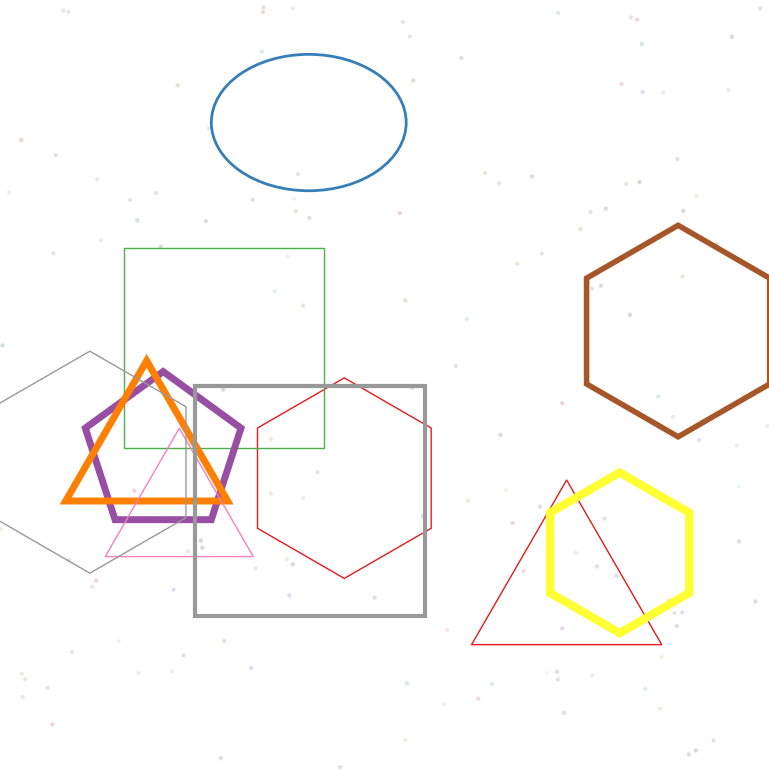[{"shape": "hexagon", "thickness": 0.5, "radius": 0.65, "center": [0.447, 0.379]}, {"shape": "triangle", "thickness": 0.5, "radius": 0.71, "center": [0.736, 0.234]}, {"shape": "oval", "thickness": 1, "radius": 0.63, "center": [0.401, 0.841]}, {"shape": "square", "thickness": 0.5, "radius": 0.65, "center": [0.291, 0.548]}, {"shape": "pentagon", "thickness": 2.5, "radius": 0.53, "center": [0.212, 0.411]}, {"shape": "triangle", "thickness": 2.5, "radius": 0.61, "center": [0.19, 0.41]}, {"shape": "hexagon", "thickness": 3, "radius": 0.52, "center": [0.805, 0.282]}, {"shape": "hexagon", "thickness": 2, "radius": 0.69, "center": [0.881, 0.57]}, {"shape": "triangle", "thickness": 0.5, "radius": 0.56, "center": [0.233, 0.333]}, {"shape": "hexagon", "thickness": 0.5, "radius": 0.72, "center": [0.117, 0.4]}, {"shape": "square", "thickness": 1.5, "radius": 0.75, "center": [0.403, 0.349]}]